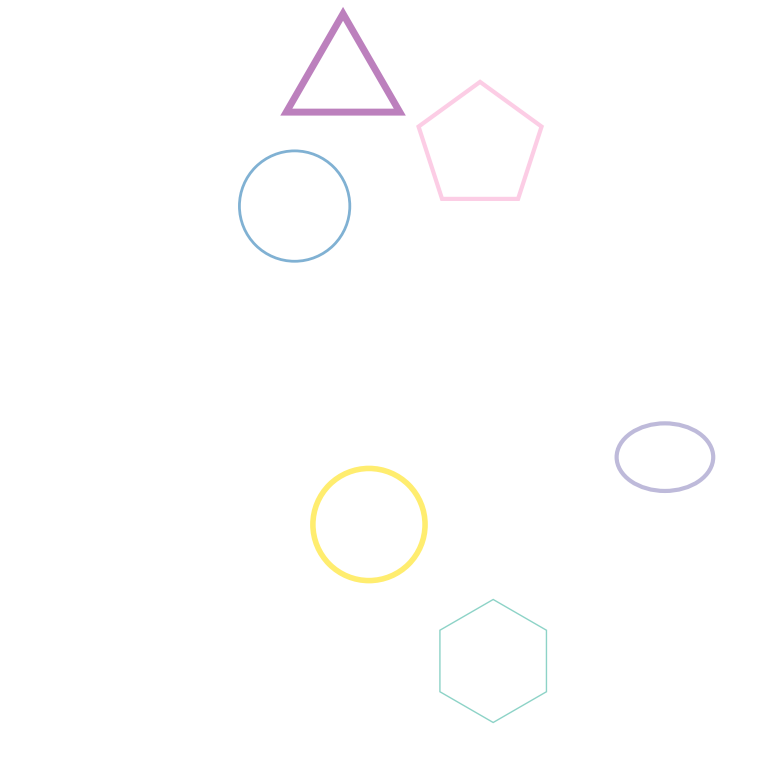[{"shape": "hexagon", "thickness": 0.5, "radius": 0.4, "center": [0.64, 0.142]}, {"shape": "oval", "thickness": 1.5, "radius": 0.31, "center": [0.864, 0.406]}, {"shape": "circle", "thickness": 1, "radius": 0.36, "center": [0.383, 0.732]}, {"shape": "pentagon", "thickness": 1.5, "radius": 0.42, "center": [0.623, 0.81]}, {"shape": "triangle", "thickness": 2.5, "radius": 0.43, "center": [0.446, 0.897]}, {"shape": "circle", "thickness": 2, "radius": 0.36, "center": [0.479, 0.319]}]